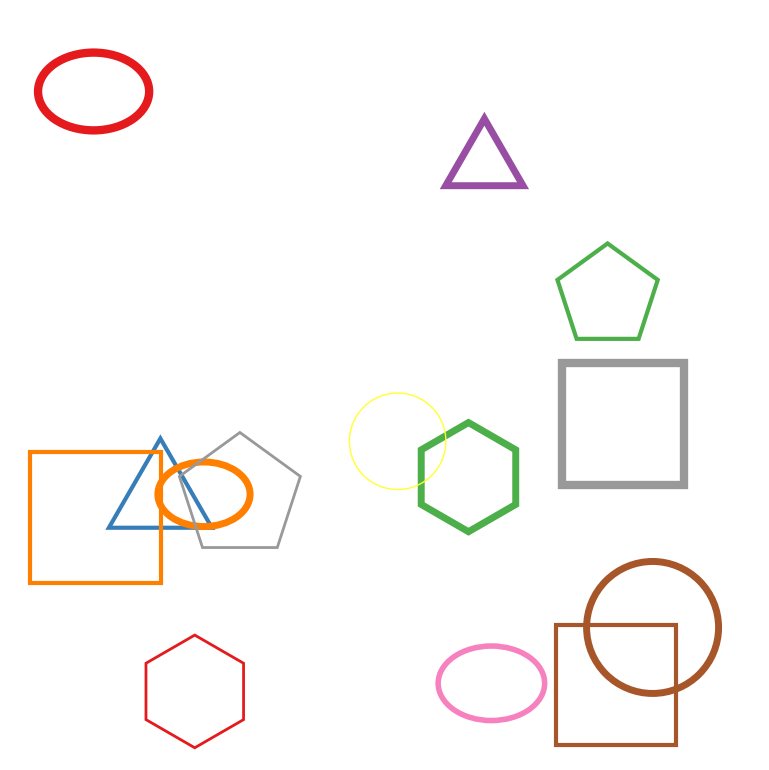[{"shape": "hexagon", "thickness": 1, "radius": 0.37, "center": [0.253, 0.102]}, {"shape": "oval", "thickness": 3, "radius": 0.36, "center": [0.122, 0.881]}, {"shape": "triangle", "thickness": 1.5, "radius": 0.39, "center": [0.208, 0.353]}, {"shape": "hexagon", "thickness": 2.5, "radius": 0.35, "center": [0.608, 0.38]}, {"shape": "pentagon", "thickness": 1.5, "radius": 0.34, "center": [0.789, 0.615]}, {"shape": "triangle", "thickness": 2.5, "radius": 0.29, "center": [0.629, 0.788]}, {"shape": "square", "thickness": 1.5, "radius": 0.42, "center": [0.124, 0.328]}, {"shape": "oval", "thickness": 2.5, "radius": 0.3, "center": [0.265, 0.358]}, {"shape": "circle", "thickness": 0.5, "radius": 0.31, "center": [0.516, 0.427]}, {"shape": "square", "thickness": 1.5, "radius": 0.39, "center": [0.801, 0.111]}, {"shape": "circle", "thickness": 2.5, "radius": 0.43, "center": [0.848, 0.185]}, {"shape": "oval", "thickness": 2, "radius": 0.35, "center": [0.638, 0.113]}, {"shape": "pentagon", "thickness": 1, "radius": 0.41, "center": [0.312, 0.356]}, {"shape": "square", "thickness": 3, "radius": 0.4, "center": [0.809, 0.449]}]